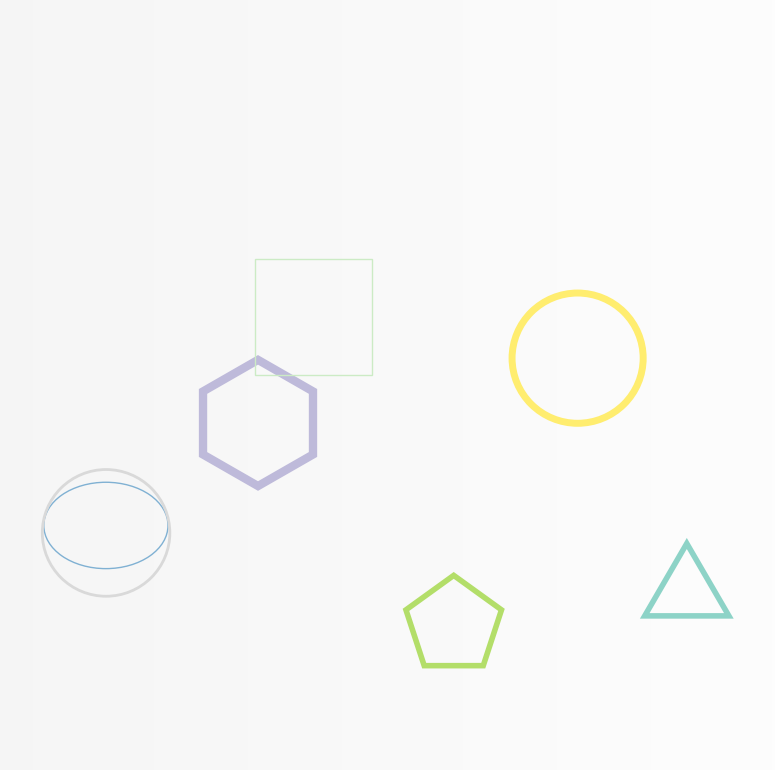[{"shape": "triangle", "thickness": 2, "radius": 0.31, "center": [0.886, 0.231]}, {"shape": "hexagon", "thickness": 3, "radius": 0.41, "center": [0.333, 0.451]}, {"shape": "oval", "thickness": 0.5, "radius": 0.4, "center": [0.137, 0.318]}, {"shape": "pentagon", "thickness": 2, "radius": 0.32, "center": [0.585, 0.188]}, {"shape": "circle", "thickness": 1, "radius": 0.41, "center": [0.137, 0.308]}, {"shape": "square", "thickness": 0.5, "radius": 0.38, "center": [0.404, 0.588]}, {"shape": "circle", "thickness": 2.5, "radius": 0.42, "center": [0.745, 0.535]}]